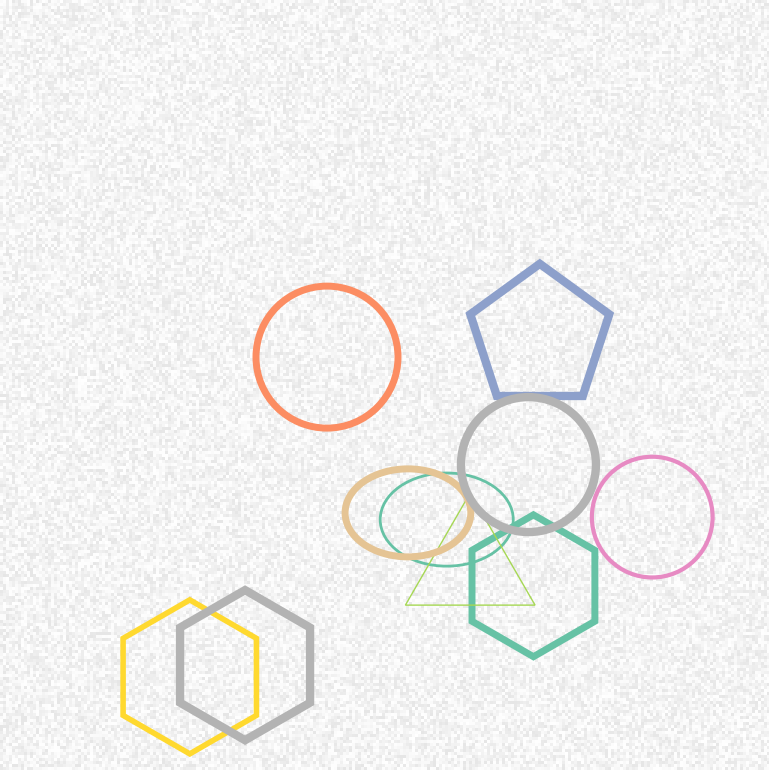[{"shape": "hexagon", "thickness": 2.5, "radius": 0.46, "center": [0.693, 0.239]}, {"shape": "oval", "thickness": 1, "radius": 0.43, "center": [0.58, 0.325]}, {"shape": "circle", "thickness": 2.5, "radius": 0.46, "center": [0.425, 0.536]}, {"shape": "pentagon", "thickness": 3, "radius": 0.47, "center": [0.701, 0.563]}, {"shape": "circle", "thickness": 1.5, "radius": 0.39, "center": [0.847, 0.328]}, {"shape": "triangle", "thickness": 0.5, "radius": 0.49, "center": [0.611, 0.263]}, {"shape": "hexagon", "thickness": 2, "radius": 0.5, "center": [0.246, 0.121]}, {"shape": "oval", "thickness": 2.5, "radius": 0.41, "center": [0.53, 0.334]}, {"shape": "circle", "thickness": 3, "radius": 0.44, "center": [0.686, 0.397]}, {"shape": "hexagon", "thickness": 3, "radius": 0.49, "center": [0.318, 0.136]}]